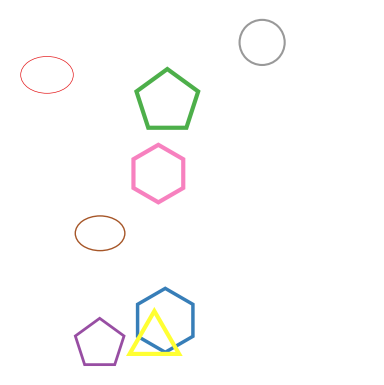[{"shape": "oval", "thickness": 0.5, "radius": 0.34, "center": [0.122, 0.805]}, {"shape": "hexagon", "thickness": 2.5, "radius": 0.41, "center": [0.429, 0.168]}, {"shape": "pentagon", "thickness": 3, "radius": 0.42, "center": [0.435, 0.736]}, {"shape": "pentagon", "thickness": 2, "radius": 0.33, "center": [0.259, 0.107]}, {"shape": "triangle", "thickness": 3, "radius": 0.37, "center": [0.401, 0.118]}, {"shape": "oval", "thickness": 1, "radius": 0.32, "center": [0.26, 0.394]}, {"shape": "hexagon", "thickness": 3, "radius": 0.37, "center": [0.411, 0.549]}, {"shape": "circle", "thickness": 1.5, "radius": 0.29, "center": [0.681, 0.89]}]